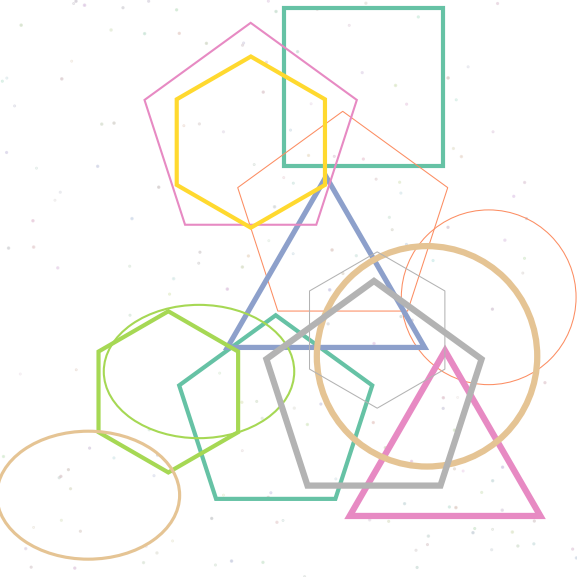[{"shape": "square", "thickness": 2, "radius": 0.69, "center": [0.63, 0.849]}, {"shape": "pentagon", "thickness": 2, "radius": 0.88, "center": [0.477, 0.277]}, {"shape": "pentagon", "thickness": 0.5, "radius": 0.96, "center": [0.593, 0.615]}, {"shape": "circle", "thickness": 0.5, "radius": 0.76, "center": [0.846, 0.484]}, {"shape": "triangle", "thickness": 2.5, "radius": 0.99, "center": [0.565, 0.496]}, {"shape": "pentagon", "thickness": 1, "radius": 0.97, "center": [0.434, 0.766]}, {"shape": "triangle", "thickness": 3, "radius": 0.95, "center": [0.771, 0.201]}, {"shape": "hexagon", "thickness": 2, "radius": 0.7, "center": [0.291, 0.321]}, {"shape": "oval", "thickness": 1, "radius": 0.82, "center": [0.345, 0.356]}, {"shape": "hexagon", "thickness": 2, "radius": 0.74, "center": [0.434, 0.753]}, {"shape": "oval", "thickness": 1.5, "radius": 0.79, "center": [0.153, 0.142]}, {"shape": "circle", "thickness": 3, "radius": 0.95, "center": [0.739, 0.382]}, {"shape": "hexagon", "thickness": 0.5, "radius": 0.68, "center": [0.653, 0.428]}, {"shape": "pentagon", "thickness": 3, "radius": 0.98, "center": [0.648, 0.317]}]